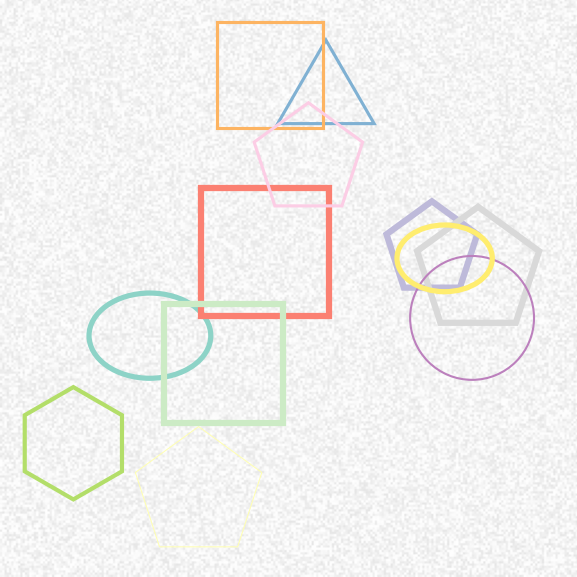[{"shape": "oval", "thickness": 2.5, "radius": 0.53, "center": [0.26, 0.418]}, {"shape": "pentagon", "thickness": 0.5, "radius": 0.58, "center": [0.344, 0.145]}, {"shape": "pentagon", "thickness": 3, "radius": 0.41, "center": [0.748, 0.568]}, {"shape": "square", "thickness": 3, "radius": 0.55, "center": [0.46, 0.562]}, {"shape": "triangle", "thickness": 1.5, "radius": 0.48, "center": [0.564, 0.833]}, {"shape": "square", "thickness": 1.5, "radius": 0.46, "center": [0.468, 0.869]}, {"shape": "hexagon", "thickness": 2, "radius": 0.49, "center": [0.127, 0.232]}, {"shape": "pentagon", "thickness": 1.5, "radius": 0.49, "center": [0.534, 0.722]}, {"shape": "pentagon", "thickness": 3, "radius": 0.56, "center": [0.828, 0.53]}, {"shape": "circle", "thickness": 1, "radius": 0.54, "center": [0.817, 0.449]}, {"shape": "square", "thickness": 3, "radius": 0.51, "center": [0.388, 0.37]}, {"shape": "oval", "thickness": 2.5, "radius": 0.41, "center": [0.77, 0.552]}]